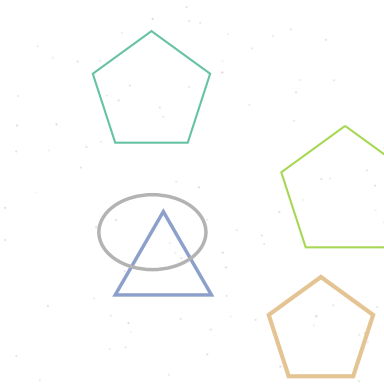[{"shape": "pentagon", "thickness": 1.5, "radius": 0.8, "center": [0.393, 0.759]}, {"shape": "triangle", "thickness": 2.5, "radius": 0.72, "center": [0.424, 0.306]}, {"shape": "pentagon", "thickness": 1.5, "radius": 0.87, "center": [0.896, 0.499]}, {"shape": "pentagon", "thickness": 3, "radius": 0.71, "center": [0.834, 0.138]}, {"shape": "oval", "thickness": 2.5, "radius": 0.7, "center": [0.396, 0.397]}]